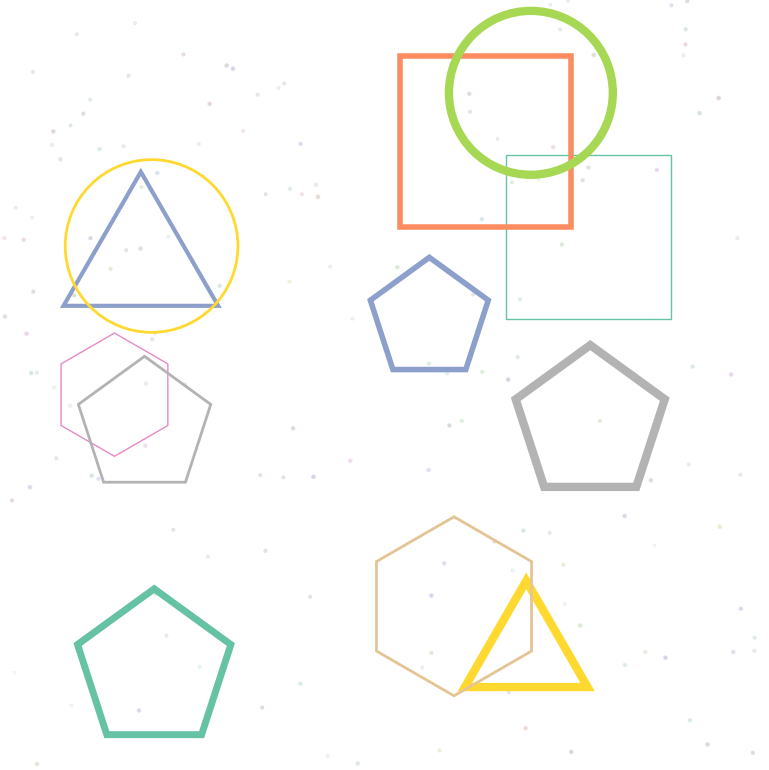[{"shape": "pentagon", "thickness": 2.5, "radius": 0.52, "center": [0.2, 0.131]}, {"shape": "square", "thickness": 0.5, "radius": 0.53, "center": [0.764, 0.692]}, {"shape": "square", "thickness": 2, "radius": 0.56, "center": [0.631, 0.816]}, {"shape": "triangle", "thickness": 1.5, "radius": 0.58, "center": [0.183, 0.661]}, {"shape": "pentagon", "thickness": 2, "radius": 0.4, "center": [0.558, 0.585]}, {"shape": "hexagon", "thickness": 0.5, "radius": 0.4, "center": [0.149, 0.487]}, {"shape": "circle", "thickness": 3, "radius": 0.53, "center": [0.689, 0.879]}, {"shape": "triangle", "thickness": 3, "radius": 0.46, "center": [0.683, 0.154]}, {"shape": "circle", "thickness": 1, "radius": 0.56, "center": [0.197, 0.681]}, {"shape": "hexagon", "thickness": 1, "radius": 0.58, "center": [0.59, 0.213]}, {"shape": "pentagon", "thickness": 3, "radius": 0.51, "center": [0.767, 0.45]}, {"shape": "pentagon", "thickness": 1, "radius": 0.45, "center": [0.188, 0.447]}]